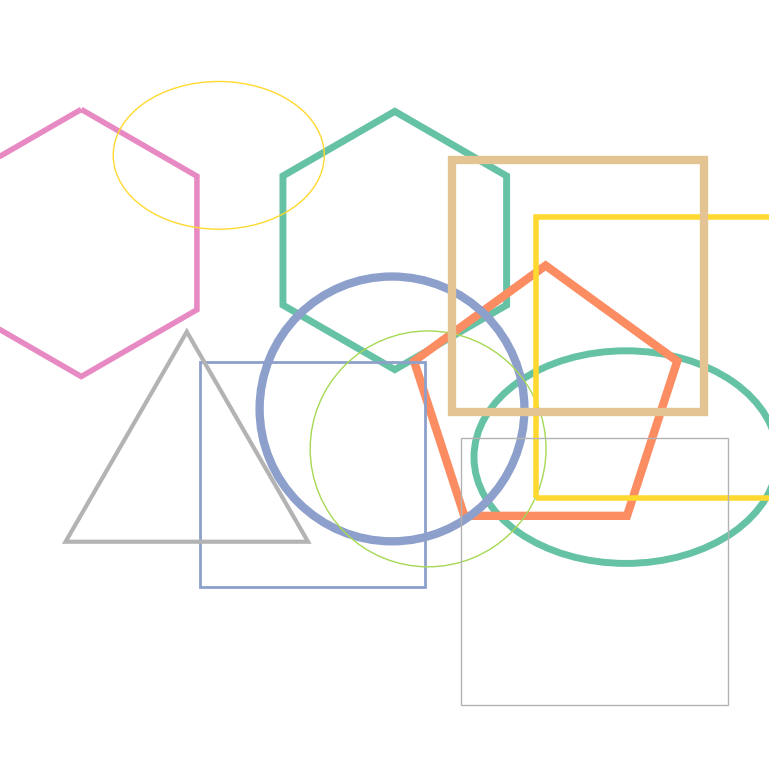[{"shape": "hexagon", "thickness": 2.5, "radius": 0.84, "center": [0.513, 0.688]}, {"shape": "oval", "thickness": 2.5, "radius": 0.99, "center": [0.813, 0.406]}, {"shape": "pentagon", "thickness": 3, "radius": 0.9, "center": [0.709, 0.475]}, {"shape": "circle", "thickness": 3, "radius": 0.86, "center": [0.509, 0.469]}, {"shape": "square", "thickness": 1, "radius": 0.73, "center": [0.406, 0.384]}, {"shape": "hexagon", "thickness": 2, "radius": 0.87, "center": [0.106, 0.684]}, {"shape": "circle", "thickness": 0.5, "radius": 0.77, "center": [0.556, 0.417]}, {"shape": "oval", "thickness": 0.5, "radius": 0.69, "center": [0.284, 0.798]}, {"shape": "square", "thickness": 2, "radius": 0.91, "center": [0.878, 0.536]}, {"shape": "square", "thickness": 3, "radius": 0.82, "center": [0.751, 0.628]}, {"shape": "triangle", "thickness": 1.5, "radius": 0.91, "center": [0.243, 0.387]}, {"shape": "square", "thickness": 0.5, "radius": 0.87, "center": [0.772, 0.257]}]